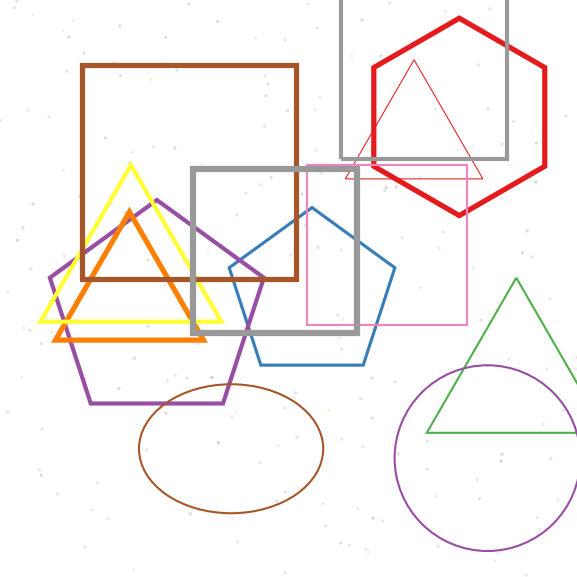[{"shape": "triangle", "thickness": 0.5, "radius": 0.69, "center": [0.717, 0.758]}, {"shape": "hexagon", "thickness": 2.5, "radius": 0.85, "center": [0.795, 0.797]}, {"shape": "pentagon", "thickness": 1.5, "radius": 0.75, "center": [0.54, 0.489]}, {"shape": "triangle", "thickness": 1, "radius": 0.89, "center": [0.894, 0.339]}, {"shape": "circle", "thickness": 1, "radius": 0.8, "center": [0.844, 0.206]}, {"shape": "pentagon", "thickness": 2, "radius": 0.97, "center": [0.272, 0.458]}, {"shape": "triangle", "thickness": 2.5, "radius": 0.74, "center": [0.224, 0.484]}, {"shape": "triangle", "thickness": 2, "radius": 0.9, "center": [0.227, 0.533]}, {"shape": "square", "thickness": 2.5, "radius": 0.93, "center": [0.327, 0.701]}, {"shape": "oval", "thickness": 1, "radius": 0.8, "center": [0.4, 0.222]}, {"shape": "square", "thickness": 1, "radius": 0.69, "center": [0.671, 0.575]}, {"shape": "square", "thickness": 3, "radius": 0.71, "center": [0.476, 0.564]}, {"shape": "square", "thickness": 2, "radius": 0.72, "center": [0.735, 0.866]}]